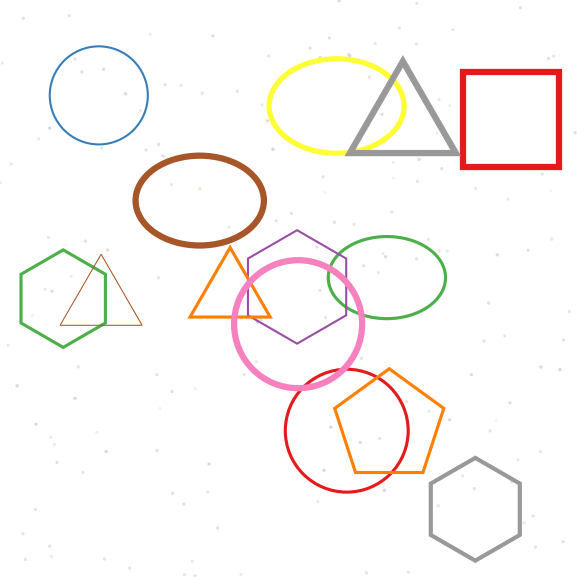[{"shape": "square", "thickness": 3, "radius": 0.41, "center": [0.885, 0.793]}, {"shape": "circle", "thickness": 1.5, "radius": 0.53, "center": [0.6, 0.253]}, {"shape": "circle", "thickness": 1, "radius": 0.42, "center": [0.171, 0.834]}, {"shape": "oval", "thickness": 1.5, "radius": 0.51, "center": [0.67, 0.518]}, {"shape": "hexagon", "thickness": 1.5, "radius": 0.42, "center": [0.109, 0.482]}, {"shape": "hexagon", "thickness": 1, "radius": 0.49, "center": [0.514, 0.502]}, {"shape": "triangle", "thickness": 1.5, "radius": 0.4, "center": [0.398, 0.49]}, {"shape": "pentagon", "thickness": 1.5, "radius": 0.5, "center": [0.674, 0.261]}, {"shape": "oval", "thickness": 2.5, "radius": 0.58, "center": [0.583, 0.816]}, {"shape": "triangle", "thickness": 0.5, "radius": 0.41, "center": [0.175, 0.477]}, {"shape": "oval", "thickness": 3, "radius": 0.56, "center": [0.346, 0.652]}, {"shape": "circle", "thickness": 3, "radius": 0.55, "center": [0.516, 0.438]}, {"shape": "triangle", "thickness": 3, "radius": 0.53, "center": [0.698, 0.787]}, {"shape": "hexagon", "thickness": 2, "radius": 0.44, "center": [0.823, 0.117]}]